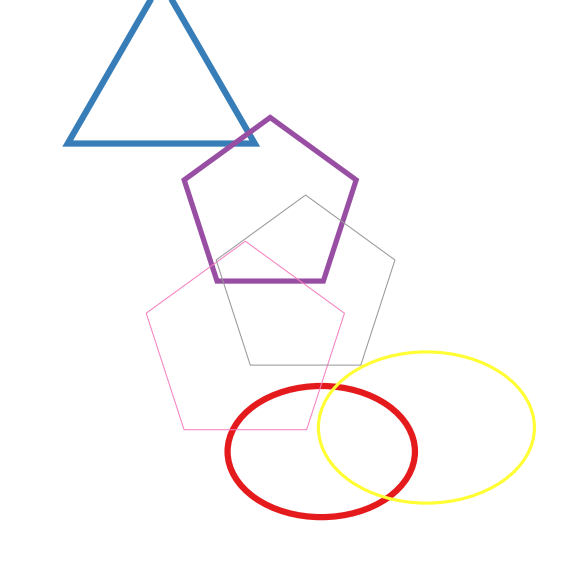[{"shape": "oval", "thickness": 3, "radius": 0.81, "center": [0.556, 0.217]}, {"shape": "triangle", "thickness": 3, "radius": 0.94, "center": [0.279, 0.844]}, {"shape": "pentagon", "thickness": 2.5, "radius": 0.78, "center": [0.468, 0.639]}, {"shape": "oval", "thickness": 1.5, "radius": 0.94, "center": [0.738, 0.259]}, {"shape": "pentagon", "thickness": 0.5, "radius": 0.9, "center": [0.425, 0.401]}, {"shape": "pentagon", "thickness": 0.5, "radius": 0.81, "center": [0.529, 0.499]}]